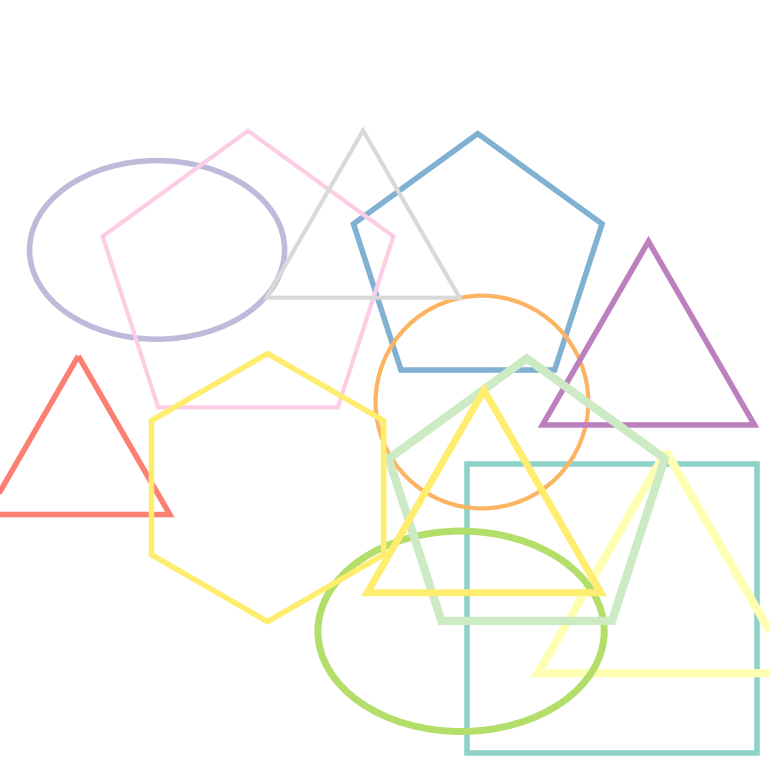[{"shape": "square", "thickness": 2, "radius": 0.94, "center": [0.795, 0.21]}, {"shape": "triangle", "thickness": 3, "radius": 0.96, "center": [0.865, 0.222]}, {"shape": "oval", "thickness": 2, "radius": 0.83, "center": [0.204, 0.675]}, {"shape": "triangle", "thickness": 2, "radius": 0.69, "center": [0.102, 0.4]}, {"shape": "pentagon", "thickness": 2, "radius": 0.85, "center": [0.62, 0.657]}, {"shape": "circle", "thickness": 1.5, "radius": 0.69, "center": [0.626, 0.478]}, {"shape": "oval", "thickness": 2.5, "radius": 0.93, "center": [0.599, 0.18]}, {"shape": "pentagon", "thickness": 1.5, "radius": 0.99, "center": [0.322, 0.632]}, {"shape": "triangle", "thickness": 1.5, "radius": 0.72, "center": [0.472, 0.686]}, {"shape": "triangle", "thickness": 2, "radius": 0.79, "center": [0.842, 0.528]}, {"shape": "pentagon", "thickness": 3, "radius": 0.94, "center": [0.684, 0.346]}, {"shape": "triangle", "thickness": 2.5, "radius": 0.88, "center": [0.629, 0.318]}, {"shape": "hexagon", "thickness": 2, "radius": 0.87, "center": [0.347, 0.367]}]